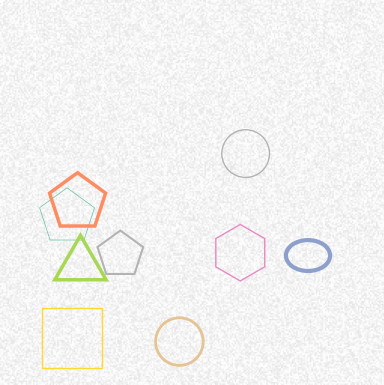[{"shape": "pentagon", "thickness": 0.5, "radius": 0.37, "center": [0.174, 0.437]}, {"shape": "pentagon", "thickness": 2.5, "radius": 0.38, "center": [0.201, 0.475]}, {"shape": "oval", "thickness": 3, "radius": 0.29, "center": [0.8, 0.336]}, {"shape": "hexagon", "thickness": 1, "radius": 0.37, "center": [0.624, 0.344]}, {"shape": "triangle", "thickness": 2.5, "radius": 0.38, "center": [0.209, 0.312]}, {"shape": "square", "thickness": 1, "radius": 0.39, "center": [0.187, 0.121]}, {"shape": "circle", "thickness": 2, "radius": 0.31, "center": [0.466, 0.113]}, {"shape": "circle", "thickness": 1, "radius": 0.31, "center": [0.638, 0.601]}, {"shape": "pentagon", "thickness": 1.5, "radius": 0.31, "center": [0.313, 0.339]}]